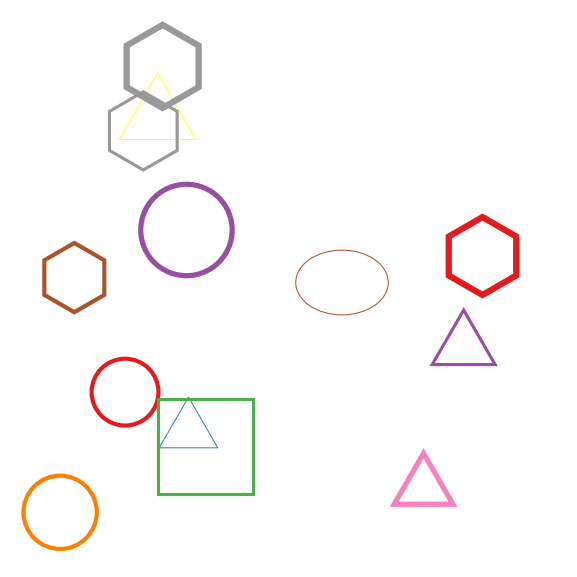[{"shape": "hexagon", "thickness": 3, "radius": 0.34, "center": [0.835, 0.556]}, {"shape": "circle", "thickness": 2, "radius": 0.29, "center": [0.217, 0.32]}, {"shape": "triangle", "thickness": 0.5, "radius": 0.29, "center": [0.326, 0.253]}, {"shape": "square", "thickness": 1.5, "radius": 0.41, "center": [0.356, 0.225]}, {"shape": "circle", "thickness": 2.5, "radius": 0.4, "center": [0.323, 0.601]}, {"shape": "triangle", "thickness": 1.5, "radius": 0.31, "center": [0.803, 0.399]}, {"shape": "circle", "thickness": 2, "radius": 0.32, "center": [0.104, 0.112]}, {"shape": "triangle", "thickness": 0.5, "radius": 0.38, "center": [0.273, 0.796]}, {"shape": "hexagon", "thickness": 2, "radius": 0.3, "center": [0.129, 0.518]}, {"shape": "oval", "thickness": 0.5, "radius": 0.4, "center": [0.592, 0.51]}, {"shape": "triangle", "thickness": 2.5, "radius": 0.29, "center": [0.733, 0.155]}, {"shape": "hexagon", "thickness": 3, "radius": 0.36, "center": [0.282, 0.884]}, {"shape": "hexagon", "thickness": 1.5, "radius": 0.34, "center": [0.248, 0.772]}]